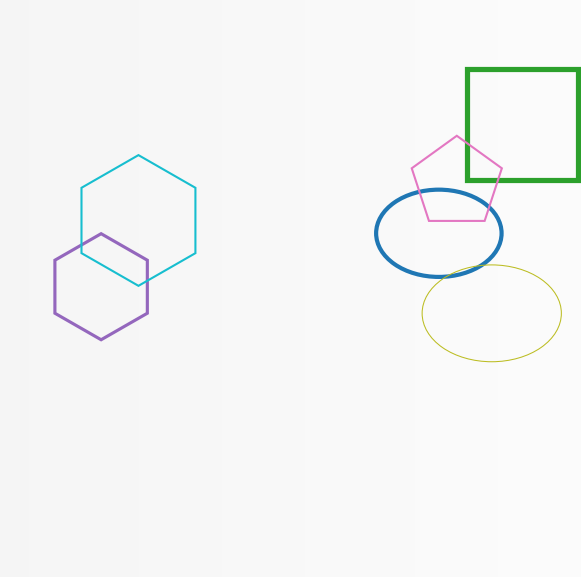[{"shape": "oval", "thickness": 2, "radius": 0.54, "center": [0.755, 0.595]}, {"shape": "square", "thickness": 2.5, "radius": 0.48, "center": [0.899, 0.784]}, {"shape": "hexagon", "thickness": 1.5, "radius": 0.46, "center": [0.174, 0.503]}, {"shape": "pentagon", "thickness": 1, "radius": 0.41, "center": [0.786, 0.683]}, {"shape": "oval", "thickness": 0.5, "radius": 0.6, "center": [0.846, 0.457]}, {"shape": "hexagon", "thickness": 1, "radius": 0.57, "center": [0.238, 0.617]}]